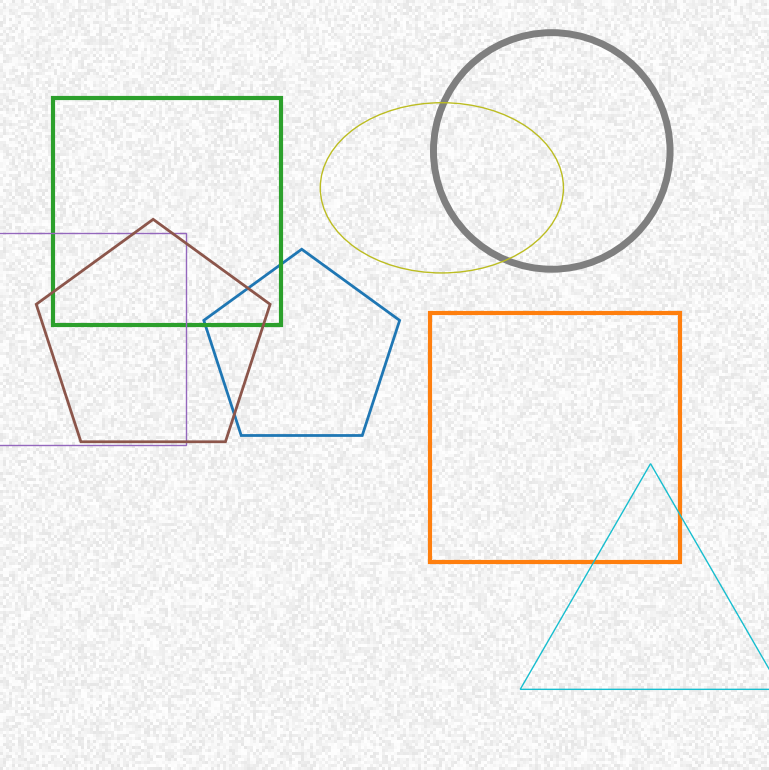[{"shape": "pentagon", "thickness": 1, "radius": 0.67, "center": [0.392, 0.543]}, {"shape": "square", "thickness": 1.5, "radius": 0.81, "center": [0.721, 0.432]}, {"shape": "square", "thickness": 1.5, "radius": 0.74, "center": [0.217, 0.725]}, {"shape": "square", "thickness": 0.5, "radius": 0.69, "center": [0.104, 0.56]}, {"shape": "pentagon", "thickness": 1, "radius": 0.8, "center": [0.199, 0.555]}, {"shape": "circle", "thickness": 2.5, "radius": 0.77, "center": [0.717, 0.804]}, {"shape": "oval", "thickness": 0.5, "radius": 0.79, "center": [0.574, 0.756]}, {"shape": "triangle", "thickness": 0.5, "radius": 0.98, "center": [0.845, 0.202]}]